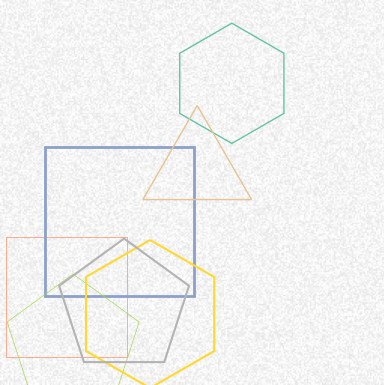[{"shape": "hexagon", "thickness": 1, "radius": 0.78, "center": [0.602, 0.784]}, {"shape": "square", "thickness": 0.5, "radius": 0.78, "center": [0.172, 0.228]}, {"shape": "square", "thickness": 2, "radius": 0.97, "center": [0.31, 0.425]}, {"shape": "pentagon", "thickness": 0.5, "radius": 0.9, "center": [0.19, 0.108]}, {"shape": "hexagon", "thickness": 1.5, "radius": 0.96, "center": [0.39, 0.184]}, {"shape": "triangle", "thickness": 1, "radius": 0.81, "center": [0.512, 0.563]}, {"shape": "pentagon", "thickness": 1.5, "radius": 0.89, "center": [0.322, 0.203]}]